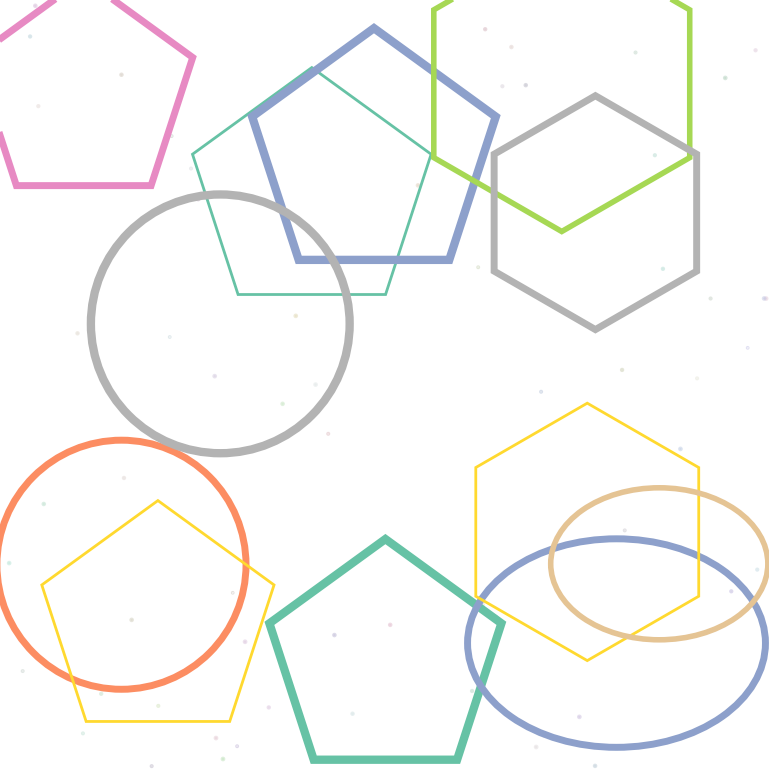[{"shape": "pentagon", "thickness": 1, "radius": 0.81, "center": [0.405, 0.749]}, {"shape": "pentagon", "thickness": 3, "radius": 0.79, "center": [0.501, 0.142]}, {"shape": "circle", "thickness": 2.5, "radius": 0.81, "center": [0.158, 0.267]}, {"shape": "oval", "thickness": 2.5, "radius": 0.97, "center": [0.801, 0.165]}, {"shape": "pentagon", "thickness": 3, "radius": 0.83, "center": [0.486, 0.797]}, {"shape": "pentagon", "thickness": 2.5, "radius": 0.74, "center": [0.109, 0.879]}, {"shape": "hexagon", "thickness": 2, "radius": 0.96, "center": [0.73, 0.891]}, {"shape": "pentagon", "thickness": 1, "radius": 0.79, "center": [0.205, 0.191]}, {"shape": "hexagon", "thickness": 1, "radius": 0.84, "center": [0.763, 0.309]}, {"shape": "oval", "thickness": 2, "radius": 0.71, "center": [0.856, 0.268]}, {"shape": "circle", "thickness": 3, "radius": 0.84, "center": [0.286, 0.579]}, {"shape": "hexagon", "thickness": 2.5, "radius": 0.76, "center": [0.773, 0.724]}]